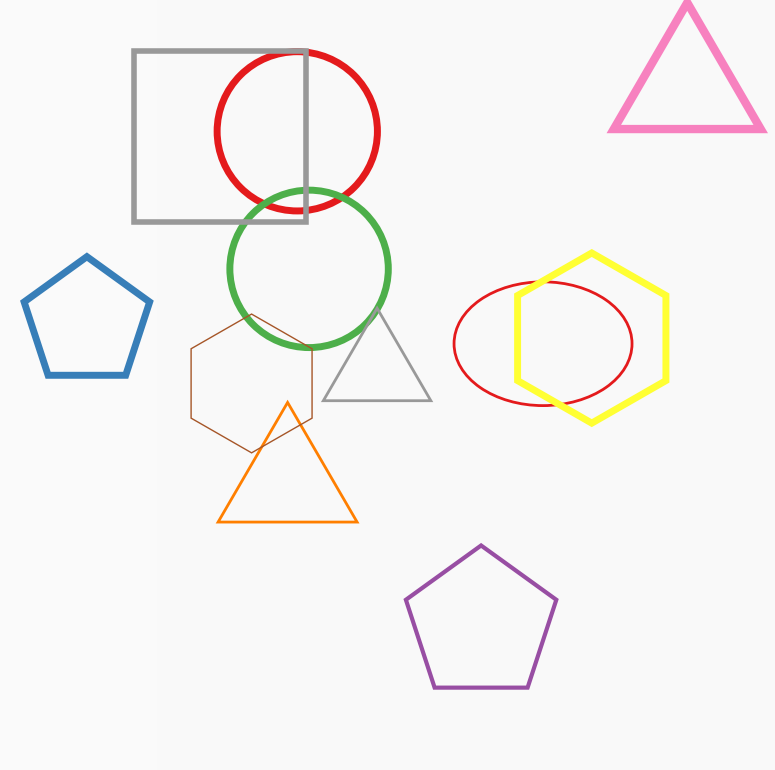[{"shape": "oval", "thickness": 1, "radius": 0.57, "center": [0.701, 0.554]}, {"shape": "circle", "thickness": 2.5, "radius": 0.52, "center": [0.384, 0.829]}, {"shape": "pentagon", "thickness": 2.5, "radius": 0.43, "center": [0.112, 0.582]}, {"shape": "circle", "thickness": 2.5, "radius": 0.51, "center": [0.399, 0.651]}, {"shape": "pentagon", "thickness": 1.5, "radius": 0.51, "center": [0.621, 0.19]}, {"shape": "triangle", "thickness": 1, "radius": 0.52, "center": [0.371, 0.374]}, {"shape": "hexagon", "thickness": 2.5, "radius": 0.55, "center": [0.764, 0.561]}, {"shape": "hexagon", "thickness": 0.5, "radius": 0.45, "center": [0.325, 0.502]}, {"shape": "triangle", "thickness": 3, "radius": 0.55, "center": [0.887, 0.887]}, {"shape": "square", "thickness": 2, "radius": 0.56, "center": [0.284, 0.823]}, {"shape": "triangle", "thickness": 1, "radius": 0.4, "center": [0.487, 0.52]}]